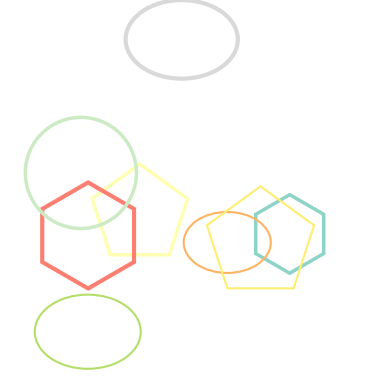[{"shape": "hexagon", "thickness": 2.5, "radius": 0.51, "center": [0.752, 0.392]}, {"shape": "pentagon", "thickness": 2.5, "radius": 0.65, "center": [0.363, 0.444]}, {"shape": "hexagon", "thickness": 3, "radius": 0.69, "center": [0.229, 0.388]}, {"shape": "oval", "thickness": 1.5, "radius": 0.57, "center": [0.59, 0.37]}, {"shape": "oval", "thickness": 1.5, "radius": 0.69, "center": [0.228, 0.138]}, {"shape": "oval", "thickness": 3, "radius": 0.73, "center": [0.472, 0.898]}, {"shape": "circle", "thickness": 2.5, "radius": 0.72, "center": [0.21, 0.551]}, {"shape": "pentagon", "thickness": 1.5, "radius": 0.73, "center": [0.677, 0.37]}]